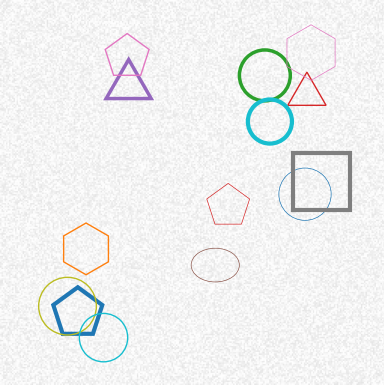[{"shape": "pentagon", "thickness": 3, "radius": 0.33, "center": [0.202, 0.187]}, {"shape": "circle", "thickness": 0.5, "radius": 0.34, "center": [0.792, 0.496]}, {"shape": "hexagon", "thickness": 1, "radius": 0.34, "center": [0.223, 0.354]}, {"shape": "circle", "thickness": 2.5, "radius": 0.33, "center": [0.688, 0.804]}, {"shape": "triangle", "thickness": 1, "radius": 0.29, "center": [0.797, 0.755]}, {"shape": "pentagon", "thickness": 0.5, "radius": 0.29, "center": [0.593, 0.465]}, {"shape": "triangle", "thickness": 2.5, "radius": 0.34, "center": [0.334, 0.778]}, {"shape": "oval", "thickness": 0.5, "radius": 0.31, "center": [0.559, 0.311]}, {"shape": "pentagon", "thickness": 1, "radius": 0.3, "center": [0.33, 0.853]}, {"shape": "hexagon", "thickness": 0.5, "radius": 0.36, "center": [0.808, 0.863]}, {"shape": "square", "thickness": 3, "radius": 0.37, "center": [0.834, 0.528]}, {"shape": "circle", "thickness": 1, "radius": 0.37, "center": [0.175, 0.205]}, {"shape": "circle", "thickness": 3, "radius": 0.29, "center": [0.701, 0.684]}, {"shape": "circle", "thickness": 1, "radius": 0.31, "center": [0.269, 0.123]}]